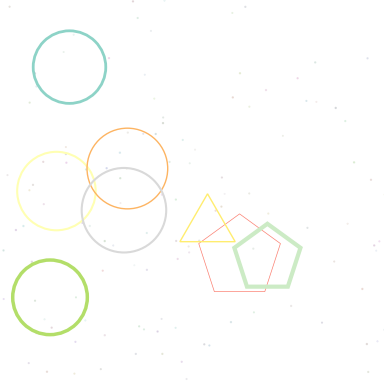[{"shape": "circle", "thickness": 2, "radius": 0.47, "center": [0.18, 0.826]}, {"shape": "circle", "thickness": 1.5, "radius": 0.51, "center": [0.147, 0.504]}, {"shape": "pentagon", "thickness": 0.5, "radius": 0.56, "center": [0.622, 0.333]}, {"shape": "circle", "thickness": 1, "radius": 0.52, "center": [0.331, 0.562]}, {"shape": "circle", "thickness": 2.5, "radius": 0.48, "center": [0.13, 0.228]}, {"shape": "circle", "thickness": 1.5, "radius": 0.55, "center": [0.322, 0.454]}, {"shape": "pentagon", "thickness": 3, "radius": 0.45, "center": [0.695, 0.328]}, {"shape": "triangle", "thickness": 1, "radius": 0.41, "center": [0.539, 0.414]}]